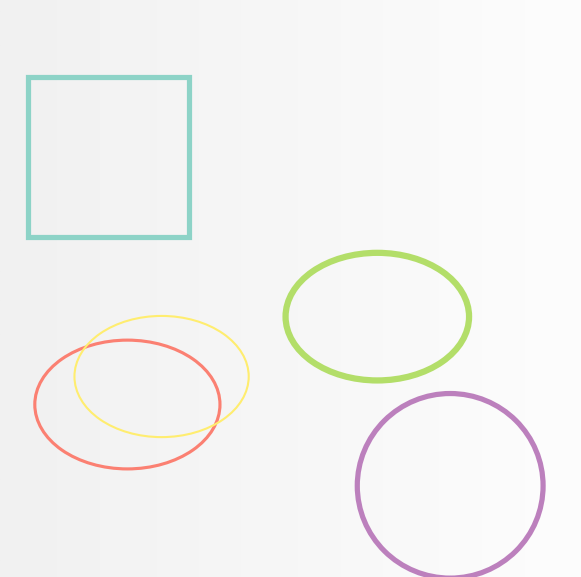[{"shape": "square", "thickness": 2.5, "radius": 0.69, "center": [0.187, 0.727]}, {"shape": "oval", "thickness": 1.5, "radius": 0.8, "center": [0.219, 0.299]}, {"shape": "oval", "thickness": 3, "radius": 0.79, "center": [0.649, 0.451]}, {"shape": "circle", "thickness": 2.5, "radius": 0.8, "center": [0.775, 0.158]}, {"shape": "oval", "thickness": 1, "radius": 0.75, "center": [0.278, 0.347]}]